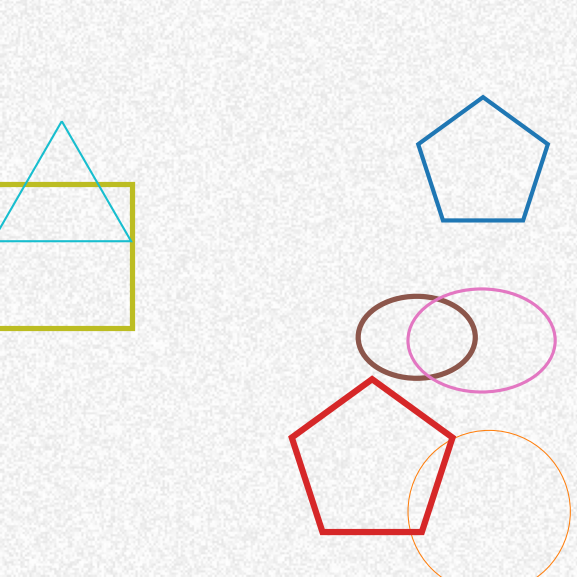[{"shape": "pentagon", "thickness": 2, "radius": 0.59, "center": [0.836, 0.713]}, {"shape": "circle", "thickness": 0.5, "radius": 0.7, "center": [0.847, 0.113]}, {"shape": "pentagon", "thickness": 3, "radius": 0.73, "center": [0.644, 0.196]}, {"shape": "oval", "thickness": 2.5, "radius": 0.51, "center": [0.722, 0.415]}, {"shape": "oval", "thickness": 1.5, "radius": 0.64, "center": [0.834, 0.41]}, {"shape": "square", "thickness": 2.5, "radius": 0.63, "center": [0.103, 0.556]}, {"shape": "triangle", "thickness": 1, "radius": 0.69, "center": [0.107, 0.651]}]